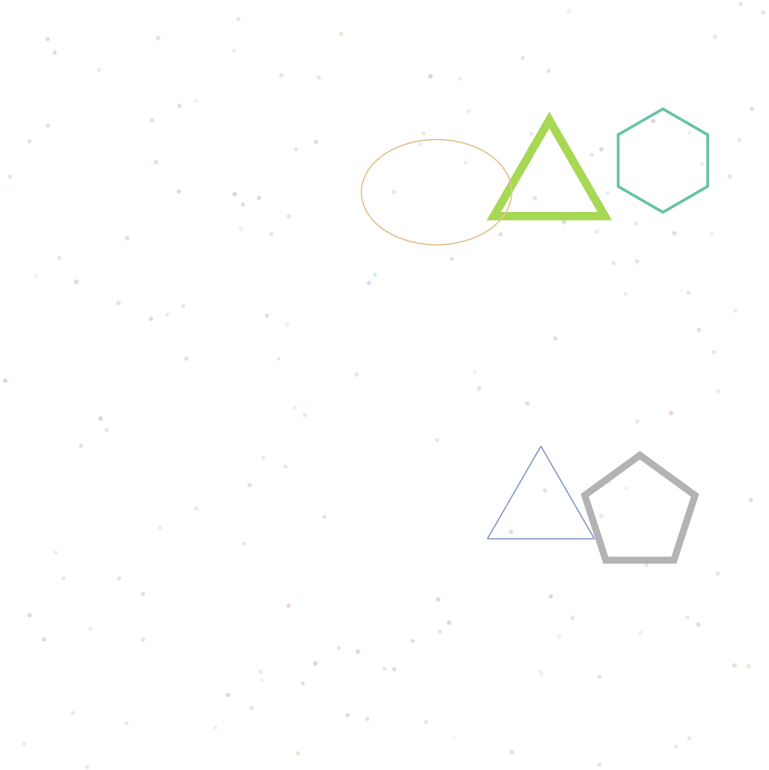[{"shape": "hexagon", "thickness": 1, "radius": 0.34, "center": [0.861, 0.791]}, {"shape": "triangle", "thickness": 0.5, "radius": 0.4, "center": [0.702, 0.34]}, {"shape": "triangle", "thickness": 3, "radius": 0.42, "center": [0.713, 0.761]}, {"shape": "oval", "thickness": 0.5, "radius": 0.49, "center": [0.567, 0.75]}, {"shape": "pentagon", "thickness": 2.5, "radius": 0.38, "center": [0.831, 0.333]}]